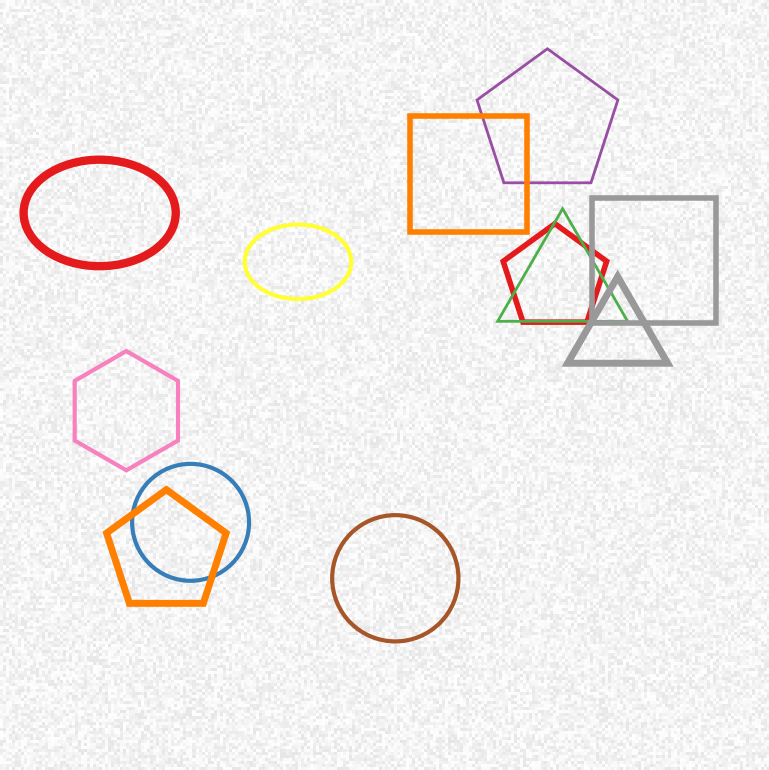[{"shape": "oval", "thickness": 3, "radius": 0.49, "center": [0.129, 0.723]}, {"shape": "pentagon", "thickness": 2, "radius": 0.35, "center": [0.721, 0.639]}, {"shape": "circle", "thickness": 1.5, "radius": 0.38, "center": [0.248, 0.322]}, {"shape": "triangle", "thickness": 1, "radius": 0.49, "center": [0.731, 0.631]}, {"shape": "pentagon", "thickness": 1, "radius": 0.48, "center": [0.711, 0.84]}, {"shape": "square", "thickness": 2, "radius": 0.38, "center": [0.609, 0.774]}, {"shape": "pentagon", "thickness": 2.5, "radius": 0.41, "center": [0.216, 0.282]}, {"shape": "oval", "thickness": 1.5, "radius": 0.35, "center": [0.387, 0.66]}, {"shape": "circle", "thickness": 1.5, "radius": 0.41, "center": [0.513, 0.249]}, {"shape": "hexagon", "thickness": 1.5, "radius": 0.39, "center": [0.164, 0.467]}, {"shape": "triangle", "thickness": 2.5, "radius": 0.38, "center": [0.802, 0.566]}, {"shape": "square", "thickness": 2, "radius": 0.41, "center": [0.849, 0.662]}]